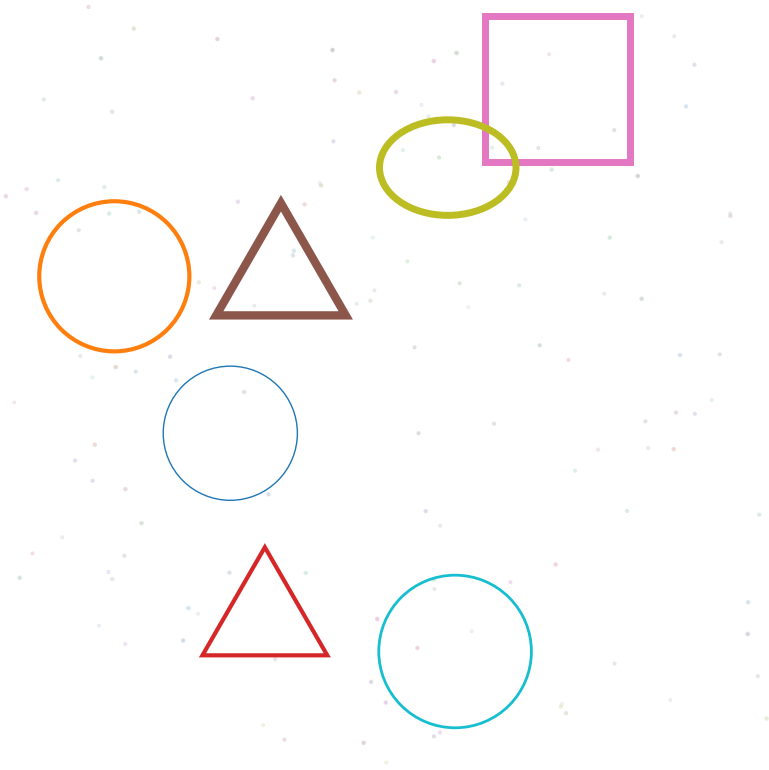[{"shape": "circle", "thickness": 0.5, "radius": 0.44, "center": [0.299, 0.437]}, {"shape": "circle", "thickness": 1.5, "radius": 0.49, "center": [0.148, 0.641]}, {"shape": "triangle", "thickness": 1.5, "radius": 0.47, "center": [0.344, 0.196]}, {"shape": "triangle", "thickness": 3, "radius": 0.49, "center": [0.365, 0.639]}, {"shape": "square", "thickness": 2.5, "radius": 0.47, "center": [0.724, 0.885]}, {"shape": "oval", "thickness": 2.5, "radius": 0.44, "center": [0.581, 0.782]}, {"shape": "circle", "thickness": 1, "radius": 0.5, "center": [0.591, 0.154]}]